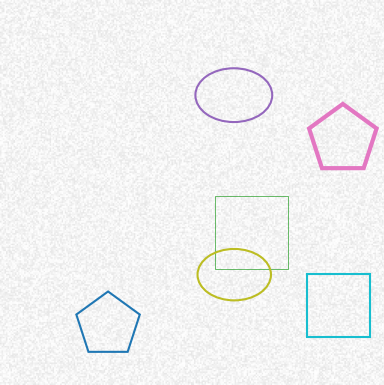[{"shape": "pentagon", "thickness": 1.5, "radius": 0.43, "center": [0.281, 0.156]}, {"shape": "square", "thickness": 0.5, "radius": 0.47, "center": [0.653, 0.397]}, {"shape": "oval", "thickness": 1.5, "radius": 0.5, "center": [0.607, 0.753]}, {"shape": "pentagon", "thickness": 3, "radius": 0.46, "center": [0.89, 0.638]}, {"shape": "oval", "thickness": 1.5, "radius": 0.48, "center": [0.608, 0.287]}, {"shape": "square", "thickness": 1.5, "radius": 0.41, "center": [0.88, 0.206]}]